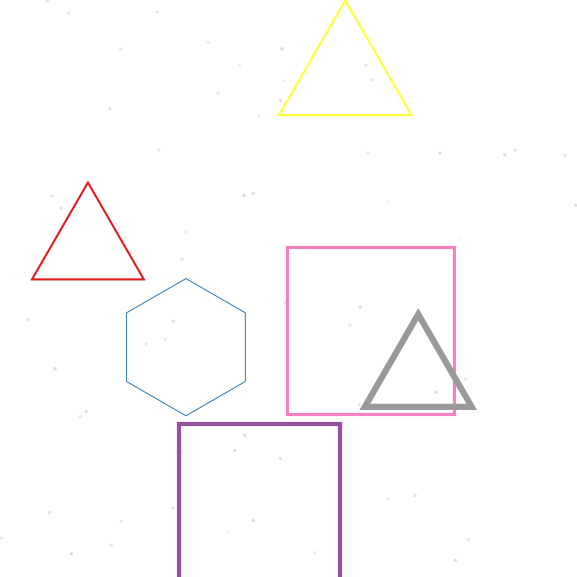[{"shape": "triangle", "thickness": 1, "radius": 0.56, "center": [0.152, 0.571]}, {"shape": "hexagon", "thickness": 0.5, "radius": 0.59, "center": [0.322, 0.398]}, {"shape": "square", "thickness": 2, "radius": 0.7, "center": [0.449, 0.126]}, {"shape": "triangle", "thickness": 1, "radius": 0.66, "center": [0.598, 0.866]}, {"shape": "square", "thickness": 1.5, "radius": 0.72, "center": [0.641, 0.427]}, {"shape": "triangle", "thickness": 3, "radius": 0.53, "center": [0.724, 0.348]}]